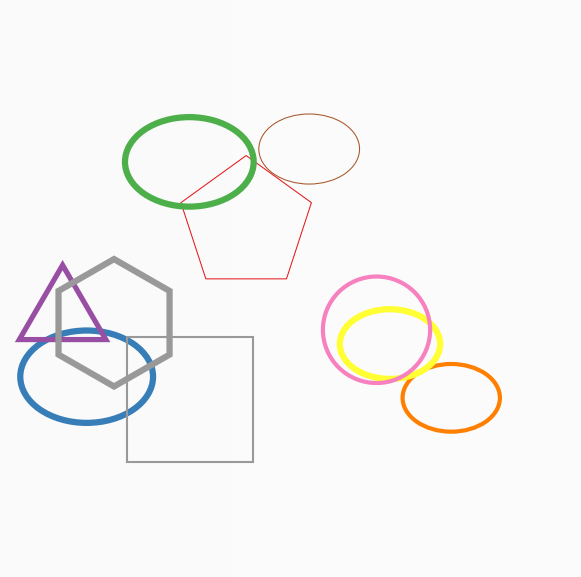[{"shape": "pentagon", "thickness": 0.5, "radius": 0.59, "center": [0.424, 0.612]}, {"shape": "oval", "thickness": 3, "radius": 0.57, "center": [0.149, 0.347]}, {"shape": "oval", "thickness": 3, "radius": 0.55, "center": [0.326, 0.719]}, {"shape": "triangle", "thickness": 2.5, "radius": 0.43, "center": [0.108, 0.454]}, {"shape": "oval", "thickness": 2, "radius": 0.42, "center": [0.776, 0.31]}, {"shape": "oval", "thickness": 3, "radius": 0.43, "center": [0.671, 0.403]}, {"shape": "oval", "thickness": 0.5, "radius": 0.43, "center": [0.532, 0.741]}, {"shape": "circle", "thickness": 2, "radius": 0.46, "center": [0.648, 0.428]}, {"shape": "square", "thickness": 1, "radius": 0.54, "center": [0.326, 0.308]}, {"shape": "hexagon", "thickness": 3, "radius": 0.55, "center": [0.196, 0.44]}]